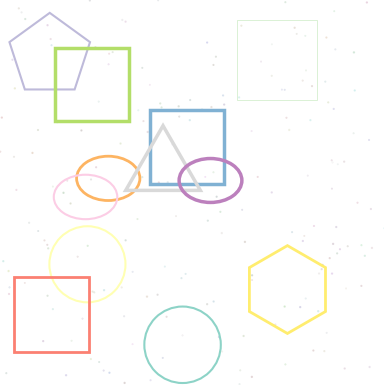[{"shape": "circle", "thickness": 1.5, "radius": 0.5, "center": [0.474, 0.104]}, {"shape": "circle", "thickness": 1.5, "radius": 0.49, "center": [0.227, 0.314]}, {"shape": "pentagon", "thickness": 1.5, "radius": 0.55, "center": [0.129, 0.857]}, {"shape": "square", "thickness": 2, "radius": 0.49, "center": [0.135, 0.184]}, {"shape": "square", "thickness": 2.5, "radius": 0.48, "center": [0.486, 0.617]}, {"shape": "oval", "thickness": 2, "radius": 0.41, "center": [0.281, 0.537]}, {"shape": "square", "thickness": 2.5, "radius": 0.47, "center": [0.239, 0.78]}, {"shape": "oval", "thickness": 1.5, "radius": 0.41, "center": [0.222, 0.488]}, {"shape": "triangle", "thickness": 2.5, "radius": 0.56, "center": [0.423, 0.561]}, {"shape": "oval", "thickness": 2.5, "radius": 0.41, "center": [0.547, 0.531]}, {"shape": "square", "thickness": 0.5, "radius": 0.52, "center": [0.72, 0.844]}, {"shape": "hexagon", "thickness": 2, "radius": 0.57, "center": [0.747, 0.248]}]